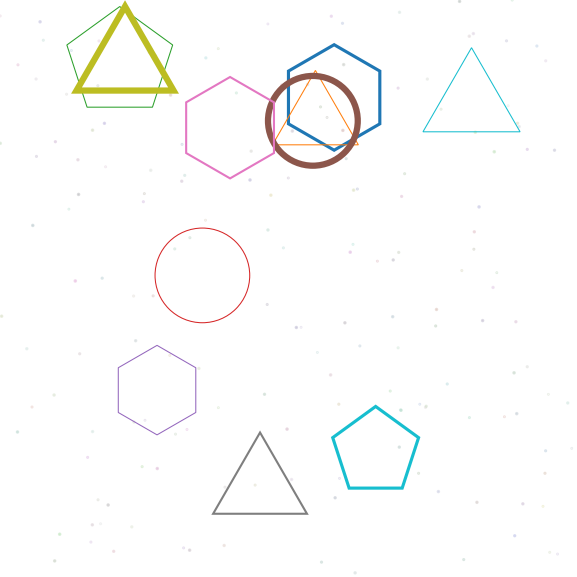[{"shape": "hexagon", "thickness": 1.5, "radius": 0.46, "center": [0.579, 0.83]}, {"shape": "triangle", "thickness": 0.5, "radius": 0.43, "center": [0.546, 0.791]}, {"shape": "pentagon", "thickness": 0.5, "radius": 0.48, "center": [0.207, 0.891]}, {"shape": "circle", "thickness": 0.5, "radius": 0.41, "center": [0.35, 0.522]}, {"shape": "hexagon", "thickness": 0.5, "radius": 0.39, "center": [0.272, 0.324]}, {"shape": "circle", "thickness": 3, "radius": 0.39, "center": [0.542, 0.79]}, {"shape": "hexagon", "thickness": 1, "radius": 0.44, "center": [0.398, 0.778]}, {"shape": "triangle", "thickness": 1, "radius": 0.47, "center": [0.45, 0.156]}, {"shape": "triangle", "thickness": 3, "radius": 0.49, "center": [0.217, 0.891]}, {"shape": "triangle", "thickness": 0.5, "radius": 0.49, "center": [0.817, 0.819]}, {"shape": "pentagon", "thickness": 1.5, "radius": 0.39, "center": [0.65, 0.217]}]